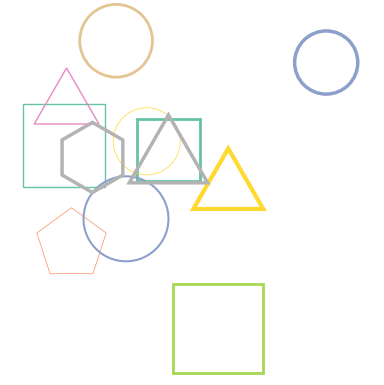[{"shape": "square", "thickness": 2, "radius": 0.4, "center": [0.438, 0.61]}, {"shape": "square", "thickness": 1, "radius": 0.54, "center": [0.167, 0.622]}, {"shape": "pentagon", "thickness": 0.5, "radius": 0.47, "center": [0.186, 0.366]}, {"shape": "circle", "thickness": 1.5, "radius": 0.55, "center": [0.327, 0.432]}, {"shape": "circle", "thickness": 2.5, "radius": 0.41, "center": [0.847, 0.838]}, {"shape": "triangle", "thickness": 1, "radius": 0.49, "center": [0.173, 0.726]}, {"shape": "square", "thickness": 2, "radius": 0.58, "center": [0.566, 0.147]}, {"shape": "triangle", "thickness": 3, "radius": 0.52, "center": [0.593, 0.51]}, {"shape": "circle", "thickness": 0.5, "radius": 0.44, "center": [0.381, 0.633]}, {"shape": "circle", "thickness": 2, "radius": 0.47, "center": [0.302, 0.894]}, {"shape": "triangle", "thickness": 2.5, "radius": 0.59, "center": [0.438, 0.584]}, {"shape": "hexagon", "thickness": 2.5, "radius": 0.46, "center": [0.24, 0.591]}]